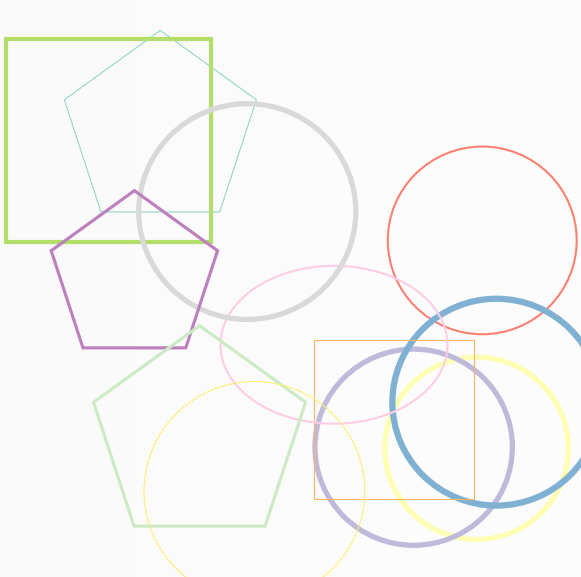[{"shape": "pentagon", "thickness": 0.5, "radius": 0.87, "center": [0.276, 0.773]}, {"shape": "circle", "thickness": 2.5, "radius": 0.79, "center": [0.82, 0.223]}, {"shape": "circle", "thickness": 2.5, "radius": 0.85, "center": [0.712, 0.225]}, {"shape": "circle", "thickness": 1, "radius": 0.81, "center": [0.83, 0.583]}, {"shape": "circle", "thickness": 3, "radius": 0.9, "center": [0.854, 0.303]}, {"shape": "square", "thickness": 0.5, "radius": 0.69, "center": [0.677, 0.272]}, {"shape": "square", "thickness": 2, "radius": 0.88, "center": [0.187, 0.756]}, {"shape": "oval", "thickness": 1, "radius": 0.98, "center": [0.575, 0.402]}, {"shape": "circle", "thickness": 2.5, "radius": 0.93, "center": [0.425, 0.633]}, {"shape": "pentagon", "thickness": 1.5, "radius": 0.75, "center": [0.231, 0.519]}, {"shape": "pentagon", "thickness": 1.5, "radius": 0.96, "center": [0.343, 0.243]}, {"shape": "circle", "thickness": 0.5, "radius": 0.95, "center": [0.438, 0.149]}]